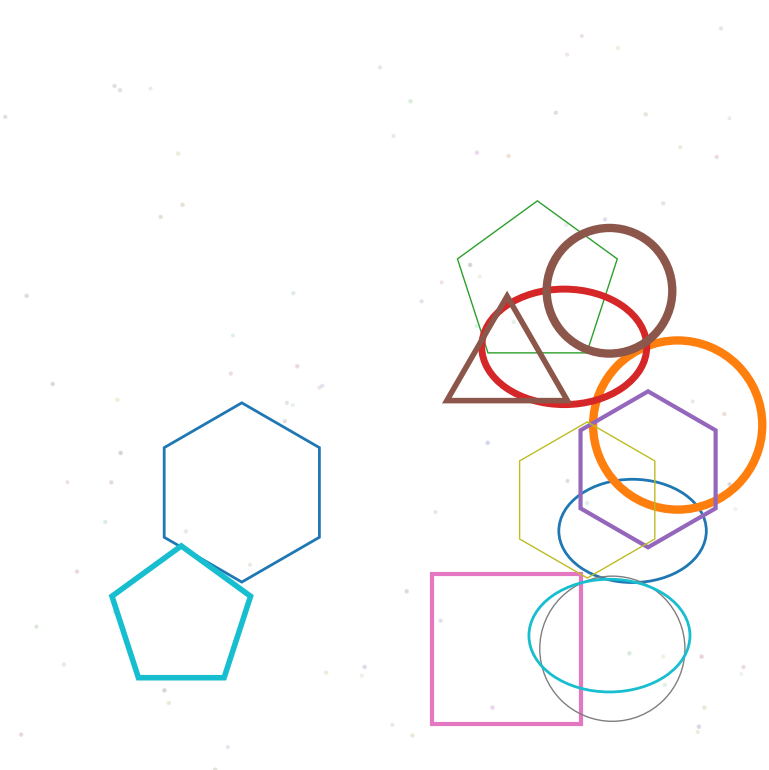[{"shape": "hexagon", "thickness": 1, "radius": 0.58, "center": [0.314, 0.36]}, {"shape": "oval", "thickness": 1, "radius": 0.48, "center": [0.822, 0.311]}, {"shape": "circle", "thickness": 3, "radius": 0.55, "center": [0.88, 0.448]}, {"shape": "pentagon", "thickness": 0.5, "radius": 0.55, "center": [0.698, 0.63]}, {"shape": "oval", "thickness": 2.5, "radius": 0.54, "center": [0.733, 0.55]}, {"shape": "hexagon", "thickness": 1.5, "radius": 0.51, "center": [0.842, 0.39]}, {"shape": "circle", "thickness": 3, "radius": 0.41, "center": [0.792, 0.622]}, {"shape": "triangle", "thickness": 2, "radius": 0.45, "center": [0.659, 0.525]}, {"shape": "square", "thickness": 1.5, "radius": 0.49, "center": [0.658, 0.157]}, {"shape": "circle", "thickness": 0.5, "radius": 0.47, "center": [0.795, 0.158]}, {"shape": "hexagon", "thickness": 0.5, "radius": 0.51, "center": [0.763, 0.351]}, {"shape": "oval", "thickness": 1, "radius": 0.52, "center": [0.791, 0.175]}, {"shape": "pentagon", "thickness": 2, "radius": 0.47, "center": [0.235, 0.196]}]